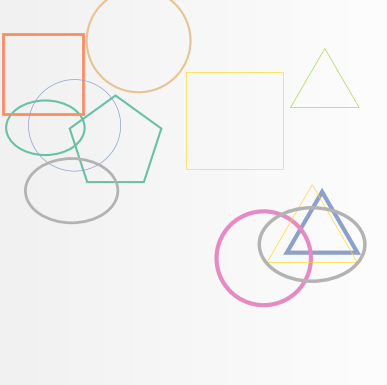[{"shape": "oval", "thickness": 1.5, "radius": 0.51, "center": [0.117, 0.668]}, {"shape": "pentagon", "thickness": 1.5, "radius": 0.62, "center": [0.298, 0.628]}, {"shape": "square", "thickness": 2, "radius": 0.52, "center": [0.11, 0.808]}, {"shape": "triangle", "thickness": 3, "radius": 0.53, "center": [0.831, 0.396]}, {"shape": "circle", "thickness": 0.5, "radius": 0.59, "center": [0.192, 0.674]}, {"shape": "circle", "thickness": 3, "radius": 0.61, "center": [0.681, 0.329]}, {"shape": "triangle", "thickness": 0.5, "radius": 0.51, "center": [0.838, 0.772]}, {"shape": "triangle", "thickness": 0.5, "radius": 0.67, "center": [0.806, 0.385]}, {"shape": "square", "thickness": 0.5, "radius": 0.63, "center": [0.605, 0.686]}, {"shape": "circle", "thickness": 1.5, "radius": 0.67, "center": [0.358, 0.894]}, {"shape": "oval", "thickness": 2, "radius": 0.6, "center": [0.185, 0.505]}, {"shape": "oval", "thickness": 2.5, "radius": 0.68, "center": [0.805, 0.365]}]